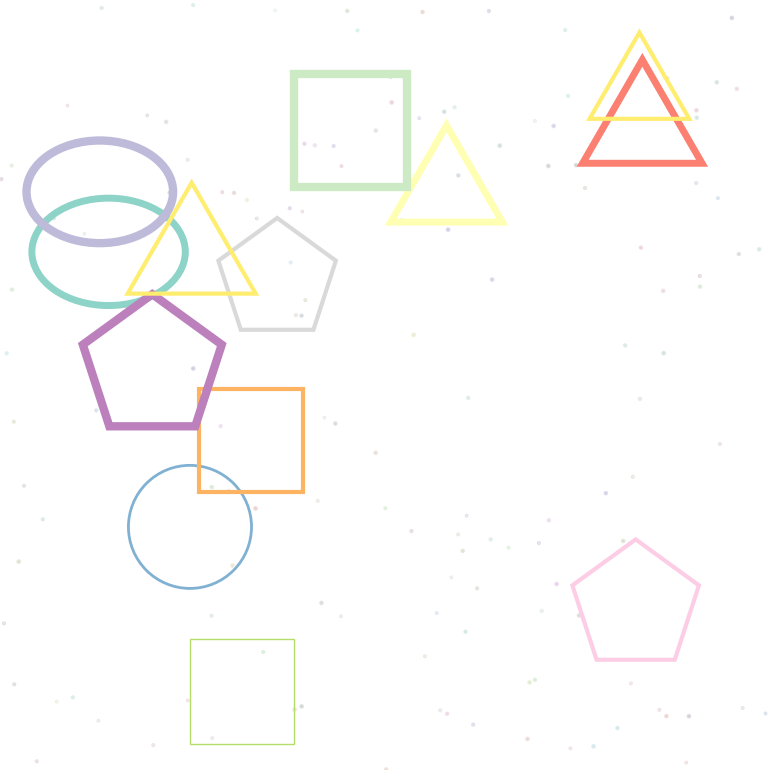[{"shape": "oval", "thickness": 2.5, "radius": 0.5, "center": [0.141, 0.673]}, {"shape": "triangle", "thickness": 2.5, "radius": 0.42, "center": [0.58, 0.753]}, {"shape": "oval", "thickness": 3, "radius": 0.48, "center": [0.13, 0.751]}, {"shape": "triangle", "thickness": 2.5, "radius": 0.45, "center": [0.834, 0.833]}, {"shape": "circle", "thickness": 1, "radius": 0.4, "center": [0.247, 0.316]}, {"shape": "square", "thickness": 1.5, "radius": 0.34, "center": [0.326, 0.428]}, {"shape": "square", "thickness": 0.5, "radius": 0.34, "center": [0.315, 0.102]}, {"shape": "pentagon", "thickness": 1.5, "radius": 0.43, "center": [0.826, 0.213]}, {"shape": "pentagon", "thickness": 1.5, "radius": 0.4, "center": [0.36, 0.637]}, {"shape": "pentagon", "thickness": 3, "radius": 0.47, "center": [0.198, 0.523]}, {"shape": "square", "thickness": 3, "radius": 0.37, "center": [0.455, 0.831]}, {"shape": "triangle", "thickness": 1.5, "radius": 0.37, "center": [0.83, 0.883]}, {"shape": "triangle", "thickness": 1.5, "radius": 0.48, "center": [0.249, 0.667]}]